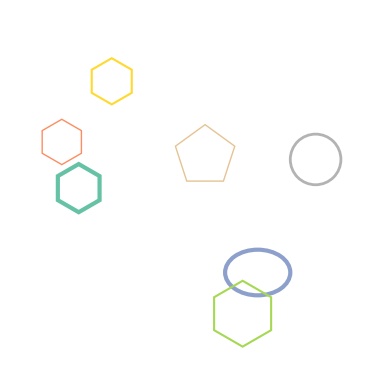[{"shape": "hexagon", "thickness": 3, "radius": 0.31, "center": [0.204, 0.511]}, {"shape": "hexagon", "thickness": 1, "radius": 0.29, "center": [0.16, 0.631]}, {"shape": "oval", "thickness": 3, "radius": 0.42, "center": [0.669, 0.292]}, {"shape": "hexagon", "thickness": 1.5, "radius": 0.43, "center": [0.63, 0.185]}, {"shape": "hexagon", "thickness": 1.5, "radius": 0.3, "center": [0.29, 0.789]}, {"shape": "pentagon", "thickness": 1, "radius": 0.41, "center": [0.533, 0.595]}, {"shape": "circle", "thickness": 2, "radius": 0.33, "center": [0.82, 0.586]}]